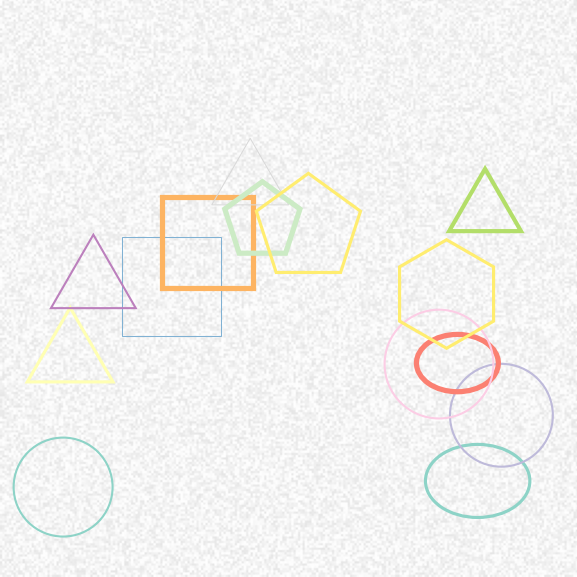[{"shape": "circle", "thickness": 1, "radius": 0.43, "center": [0.109, 0.156]}, {"shape": "oval", "thickness": 1.5, "radius": 0.45, "center": [0.827, 0.166]}, {"shape": "triangle", "thickness": 1.5, "radius": 0.43, "center": [0.121, 0.381]}, {"shape": "circle", "thickness": 1, "radius": 0.45, "center": [0.868, 0.28]}, {"shape": "oval", "thickness": 2.5, "radius": 0.35, "center": [0.792, 0.37]}, {"shape": "square", "thickness": 0.5, "radius": 0.43, "center": [0.297, 0.503]}, {"shape": "square", "thickness": 2.5, "radius": 0.4, "center": [0.36, 0.579]}, {"shape": "triangle", "thickness": 2, "radius": 0.36, "center": [0.84, 0.635]}, {"shape": "circle", "thickness": 1, "radius": 0.47, "center": [0.76, 0.369]}, {"shape": "triangle", "thickness": 0.5, "radius": 0.38, "center": [0.433, 0.683]}, {"shape": "triangle", "thickness": 1, "radius": 0.42, "center": [0.162, 0.508]}, {"shape": "pentagon", "thickness": 2.5, "radius": 0.34, "center": [0.454, 0.616]}, {"shape": "hexagon", "thickness": 1.5, "radius": 0.47, "center": [0.773, 0.49]}, {"shape": "pentagon", "thickness": 1.5, "radius": 0.47, "center": [0.534, 0.604]}]